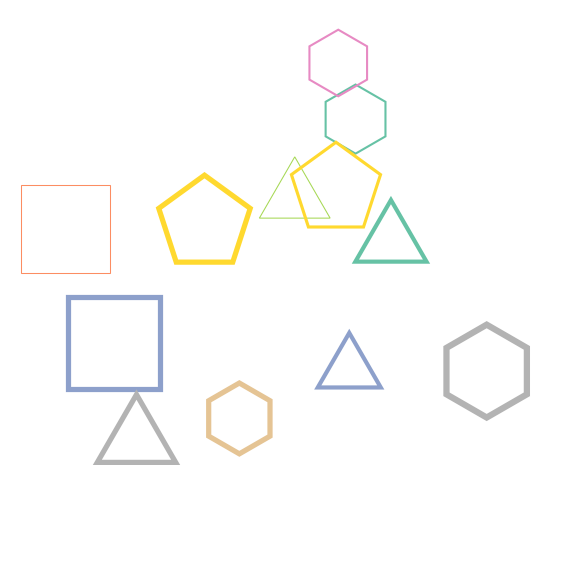[{"shape": "hexagon", "thickness": 1, "radius": 0.3, "center": [0.616, 0.793]}, {"shape": "triangle", "thickness": 2, "radius": 0.36, "center": [0.677, 0.582]}, {"shape": "square", "thickness": 0.5, "radius": 0.38, "center": [0.114, 0.602]}, {"shape": "square", "thickness": 2.5, "radius": 0.4, "center": [0.197, 0.405]}, {"shape": "triangle", "thickness": 2, "radius": 0.31, "center": [0.605, 0.36]}, {"shape": "hexagon", "thickness": 1, "radius": 0.29, "center": [0.586, 0.89]}, {"shape": "triangle", "thickness": 0.5, "radius": 0.35, "center": [0.51, 0.657]}, {"shape": "pentagon", "thickness": 1.5, "radius": 0.41, "center": [0.582, 0.672]}, {"shape": "pentagon", "thickness": 2.5, "radius": 0.42, "center": [0.354, 0.613]}, {"shape": "hexagon", "thickness": 2.5, "radius": 0.31, "center": [0.414, 0.275]}, {"shape": "triangle", "thickness": 2.5, "radius": 0.39, "center": [0.236, 0.238]}, {"shape": "hexagon", "thickness": 3, "radius": 0.4, "center": [0.843, 0.357]}]